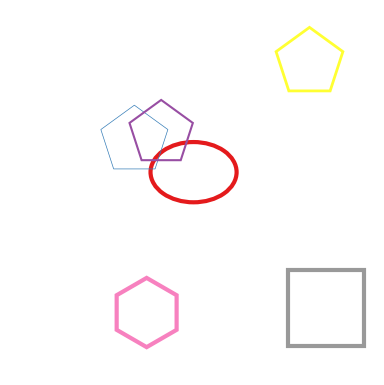[{"shape": "oval", "thickness": 3, "radius": 0.56, "center": [0.503, 0.553]}, {"shape": "pentagon", "thickness": 0.5, "radius": 0.46, "center": [0.349, 0.635]}, {"shape": "pentagon", "thickness": 1.5, "radius": 0.43, "center": [0.419, 0.654]}, {"shape": "pentagon", "thickness": 2, "radius": 0.46, "center": [0.804, 0.838]}, {"shape": "hexagon", "thickness": 3, "radius": 0.45, "center": [0.381, 0.188]}, {"shape": "square", "thickness": 3, "radius": 0.49, "center": [0.847, 0.199]}]